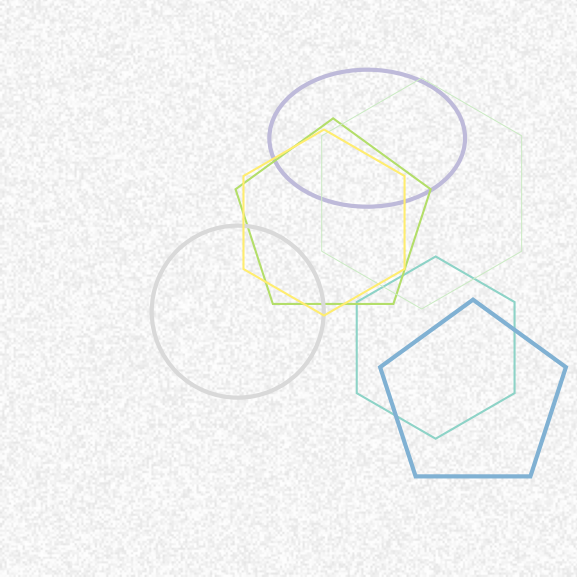[{"shape": "hexagon", "thickness": 1, "radius": 0.79, "center": [0.754, 0.397]}, {"shape": "oval", "thickness": 2, "radius": 0.85, "center": [0.636, 0.76]}, {"shape": "pentagon", "thickness": 2, "radius": 0.85, "center": [0.819, 0.311]}, {"shape": "pentagon", "thickness": 1, "radius": 0.89, "center": [0.577, 0.617]}, {"shape": "circle", "thickness": 2, "radius": 0.74, "center": [0.412, 0.46]}, {"shape": "hexagon", "thickness": 0.5, "radius": 1.0, "center": [0.73, 0.664]}, {"shape": "hexagon", "thickness": 1, "radius": 0.81, "center": [0.561, 0.614]}]